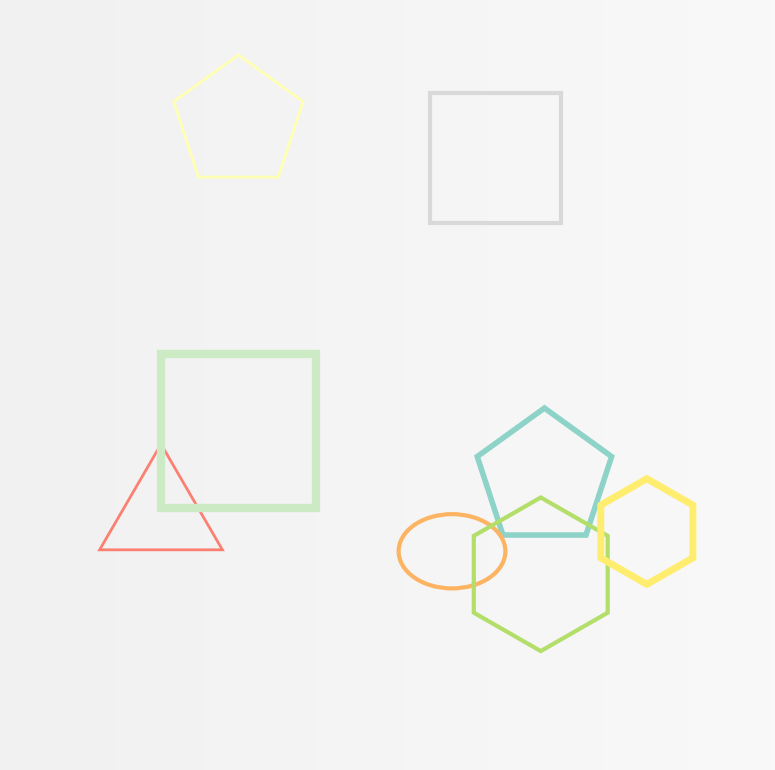[{"shape": "pentagon", "thickness": 2, "radius": 0.46, "center": [0.703, 0.379]}, {"shape": "pentagon", "thickness": 1, "radius": 0.44, "center": [0.308, 0.841]}, {"shape": "triangle", "thickness": 1, "radius": 0.46, "center": [0.208, 0.332]}, {"shape": "oval", "thickness": 1.5, "radius": 0.34, "center": [0.583, 0.284]}, {"shape": "hexagon", "thickness": 1.5, "radius": 0.5, "center": [0.698, 0.254]}, {"shape": "square", "thickness": 1.5, "radius": 0.42, "center": [0.639, 0.795]}, {"shape": "square", "thickness": 3, "radius": 0.5, "center": [0.308, 0.44]}, {"shape": "hexagon", "thickness": 2.5, "radius": 0.34, "center": [0.835, 0.31]}]